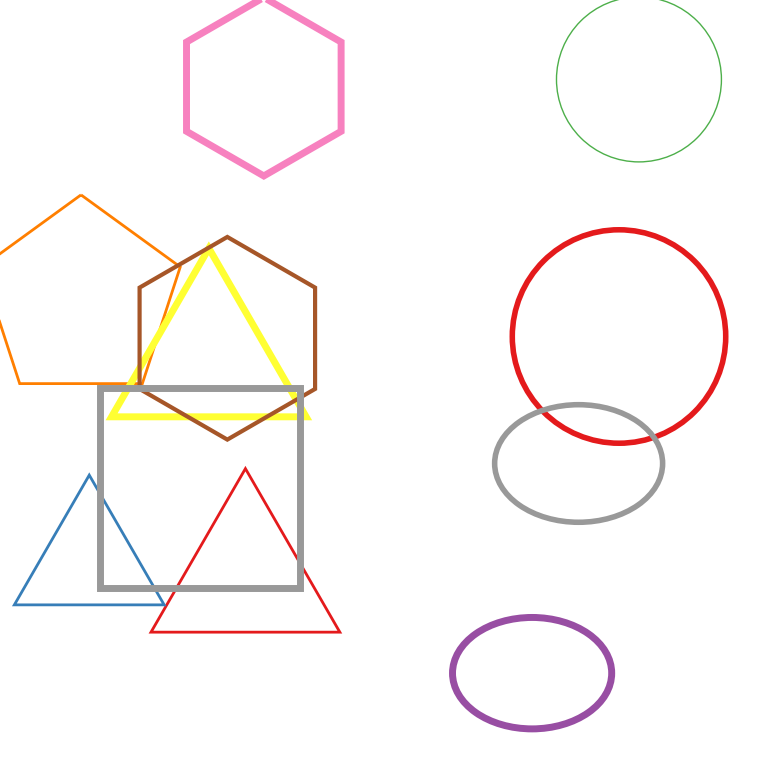[{"shape": "triangle", "thickness": 1, "radius": 0.71, "center": [0.319, 0.25]}, {"shape": "circle", "thickness": 2, "radius": 0.69, "center": [0.804, 0.563]}, {"shape": "triangle", "thickness": 1, "radius": 0.56, "center": [0.116, 0.271]}, {"shape": "circle", "thickness": 0.5, "radius": 0.54, "center": [0.83, 0.897]}, {"shape": "oval", "thickness": 2.5, "radius": 0.52, "center": [0.691, 0.126]}, {"shape": "pentagon", "thickness": 1, "radius": 0.68, "center": [0.105, 0.611]}, {"shape": "triangle", "thickness": 2.5, "radius": 0.73, "center": [0.271, 0.532]}, {"shape": "hexagon", "thickness": 1.5, "radius": 0.66, "center": [0.295, 0.561]}, {"shape": "hexagon", "thickness": 2.5, "radius": 0.58, "center": [0.343, 0.887]}, {"shape": "oval", "thickness": 2, "radius": 0.55, "center": [0.751, 0.398]}, {"shape": "square", "thickness": 2.5, "radius": 0.65, "center": [0.259, 0.366]}]